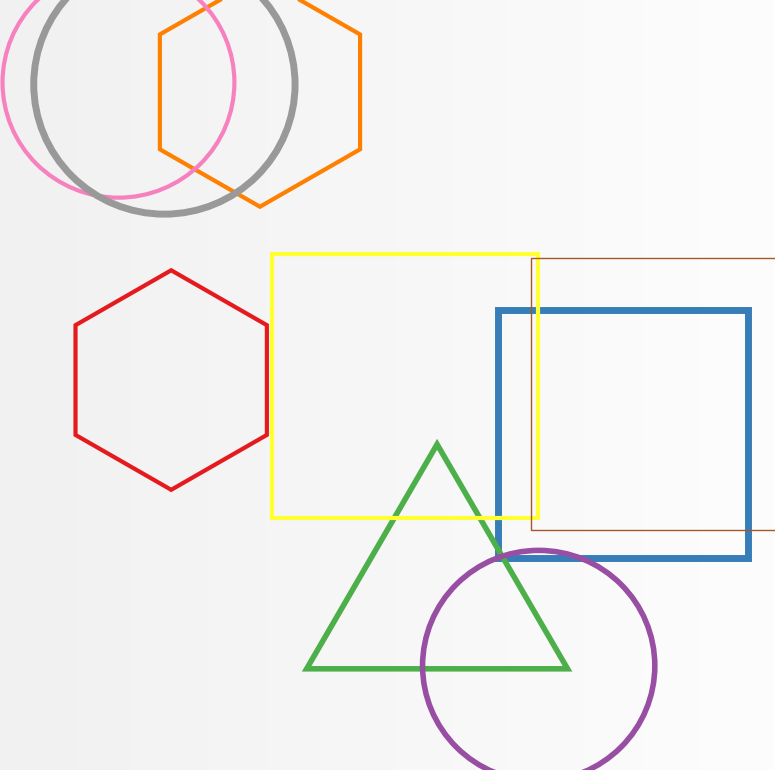[{"shape": "hexagon", "thickness": 1.5, "radius": 0.71, "center": [0.221, 0.506]}, {"shape": "square", "thickness": 2.5, "radius": 0.8, "center": [0.804, 0.436]}, {"shape": "triangle", "thickness": 2, "radius": 0.97, "center": [0.564, 0.229]}, {"shape": "circle", "thickness": 2, "radius": 0.75, "center": [0.695, 0.135]}, {"shape": "hexagon", "thickness": 1.5, "radius": 0.75, "center": [0.335, 0.881]}, {"shape": "square", "thickness": 1.5, "radius": 0.86, "center": [0.523, 0.498]}, {"shape": "square", "thickness": 0.5, "radius": 0.88, "center": [0.861, 0.489]}, {"shape": "circle", "thickness": 1.5, "radius": 0.75, "center": [0.153, 0.893]}, {"shape": "circle", "thickness": 2.5, "radius": 0.84, "center": [0.212, 0.89]}]